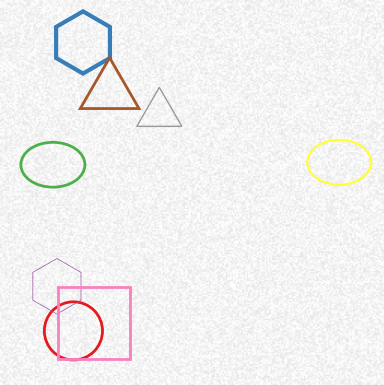[{"shape": "circle", "thickness": 2, "radius": 0.38, "center": [0.191, 0.141]}, {"shape": "hexagon", "thickness": 3, "radius": 0.4, "center": [0.216, 0.89]}, {"shape": "oval", "thickness": 2, "radius": 0.42, "center": [0.137, 0.572]}, {"shape": "hexagon", "thickness": 0.5, "radius": 0.36, "center": [0.148, 0.256]}, {"shape": "oval", "thickness": 1.5, "radius": 0.42, "center": [0.881, 0.578]}, {"shape": "triangle", "thickness": 2, "radius": 0.44, "center": [0.285, 0.762]}, {"shape": "square", "thickness": 2, "radius": 0.47, "center": [0.245, 0.16]}, {"shape": "triangle", "thickness": 1, "radius": 0.34, "center": [0.414, 0.706]}]